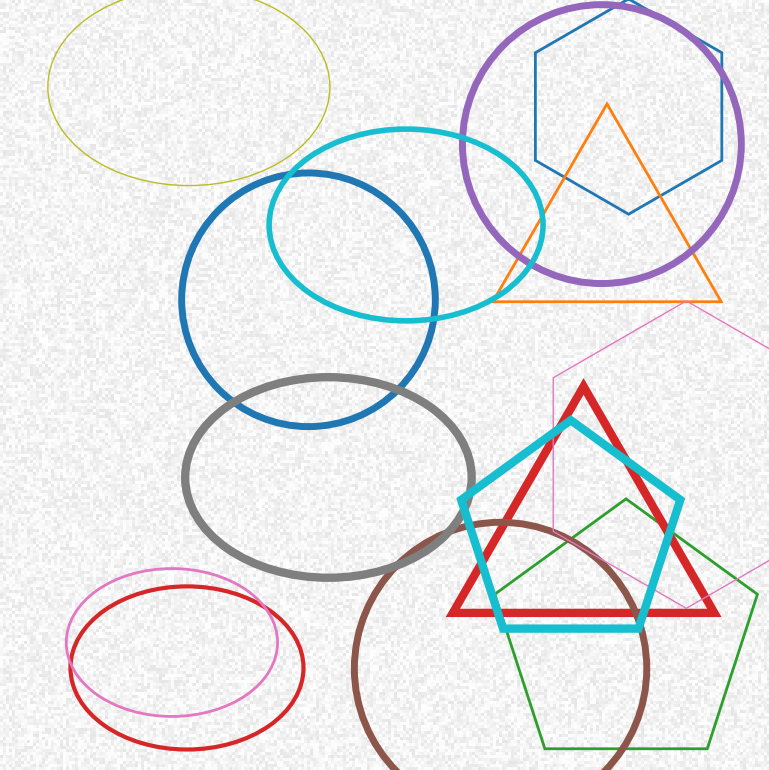[{"shape": "hexagon", "thickness": 1, "radius": 0.7, "center": [0.816, 0.862]}, {"shape": "circle", "thickness": 2.5, "radius": 0.82, "center": [0.401, 0.611]}, {"shape": "triangle", "thickness": 1, "radius": 0.86, "center": [0.788, 0.694]}, {"shape": "pentagon", "thickness": 1, "radius": 0.9, "center": [0.813, 0.173]}, {"shape": "oval", "thickness": 1.5, "radius": 0.76, "center": [0.243, 0.133]}, {"shape": "triangle", "thickness": 3, "radius": 0.98, "center": [0.758, 0.302]}, {"shape": "circle", "thickness": 2.5, "radius": 0.91, "center": [0.782, 0.813]}, {"shape": "circle", "thickness": 2.5, "radius": 0.95, "center": [0.65, 0.132]}, {"shape": "hexagon", "thickness": 0.5, "radius": 1.0, "center": [0.891, 0.41]}, {"shape": "oval", "thickness": 1, "radius": 0.69, "center": [0.223, 0.166]}, {"shape": "oval", "thickness": 3, "radius": 0.93, "center": [0.427, 0.38]}, {"shape": "oval", "thickness": 0.5, "radius": 0.92, "center": [0.245, 0.887]}, {"shape": "pentagon", "thickness": 3, "radius": 0.75, "center": [0.741, 0.305]}, {"shape": "oval", "thickness": 2, "radius": 0.89, "center": [0.527, 0.708]}]